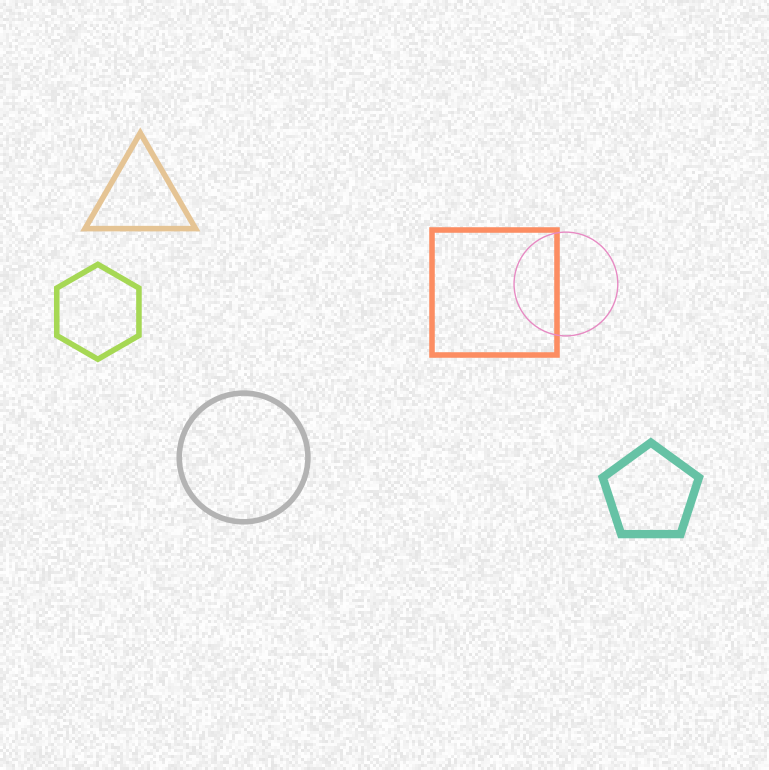[{"shape": "pentagon", "thickness": 3, "radius": 0.33, "center": [0.845, 0.36]}, {"shape": "square", "thickness": 2, "radius": 0.41, "center": [0.642, 0.62]}, {"shape": "circle", "thickness": 0.5, "radius": 0.34, "center": [0.735, 0.631]}, {"shape": "hexagon", "thickness": 2, "radius": 0.31, "center": [0.127, 0.595]}, {"shape": "triangle", "thickness": 2, "radius": 0.41, "center": [0.182, 0.745]}, {"shape": "circle", "thickness": 2, "radius": 0.42, "center": [0.316, 0.406]}]